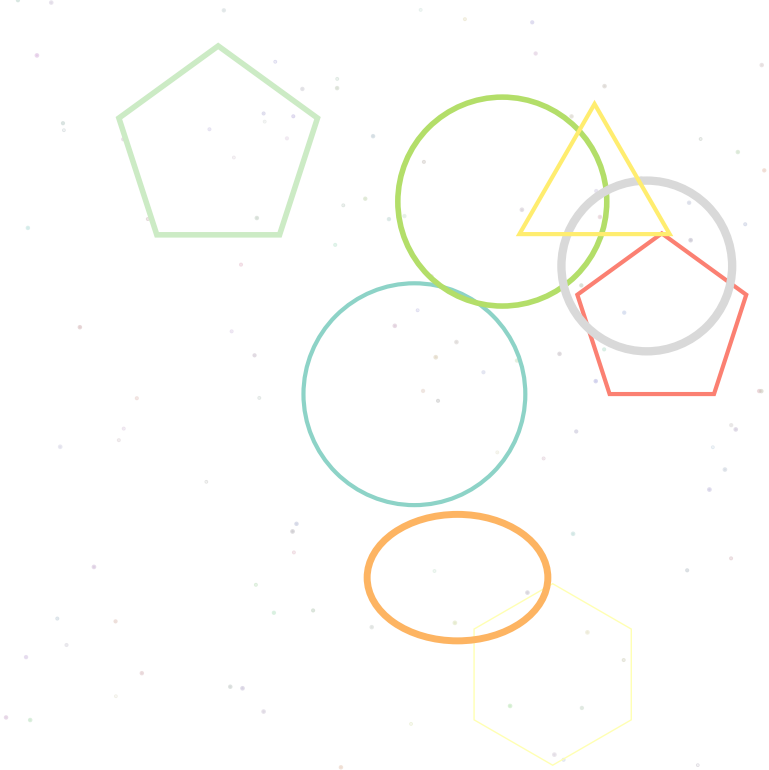[{"shape": "circle", "thickness": 1.5, "radius": 0.72, "center": [0.538, 0.488]}, {"shape": "hexagon", "thickness": 0.5, "radius": 0.59, "center": [0.718, 0.124]}, {"shape": "pentagon", "thickness": 1.5, "radius": 0.58, "center": [0.859, 0.582]}, {"shape": "oval", "thickness": 2.5, "radius": 0.59, "center": [0.594, 0.25]}, {"shape": "circle", "thickness": 2, "radius": 0.68, "center": [0.652, 0.738]}, {"shape": "circle", "thickness": 3, "radius": 0.55, "center": [0.84, 0.655]}, {"shape": "pentagon", "thickness": 2, "radius": 0.68, "center": [0.283, 0.805]}, {"shape": "triangle", "thickness": 1.5, "radius": 0.56, "center": [0.772, 0.752]}]